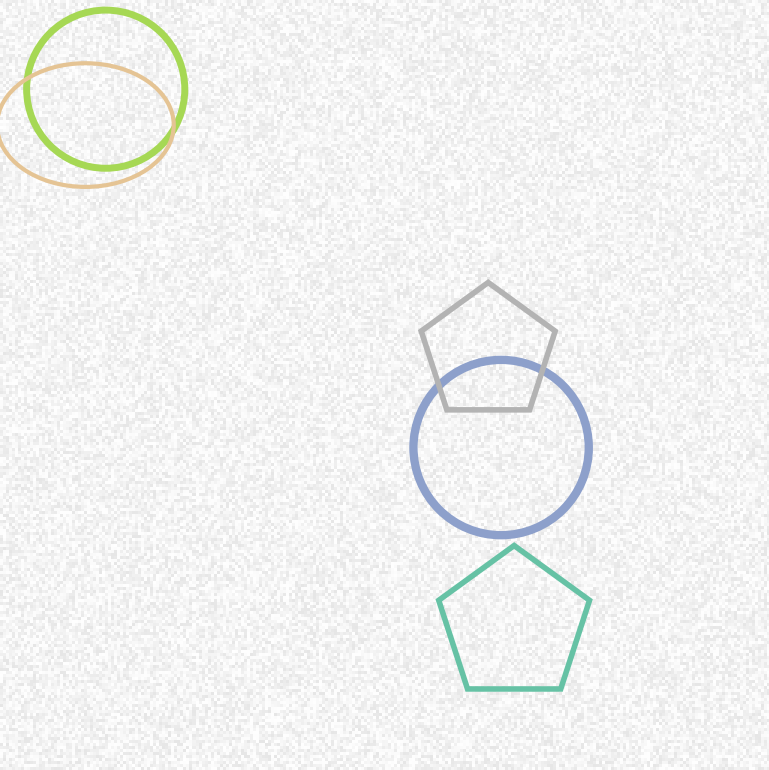[{"shape": "pentagon", "thickness": 2, "radius": 0.51, "center": [0.668, 0.189]}, {"shape": "circle", "thickness": 3, "radius": 0.57, "center": [0.651, 0.419]}, {"shape": "circle", "thickness": 2.5, "radius": 0.51, "center": [0.137, 0.884]}, {"shape": "oval", "thickness": 1.5, "radius": 0.57, "center": [0.111, 0.838]}, {"shape": "pentagon", "thickness": 2, "radius": 0.46, "center": [0.634, 0.542]}]